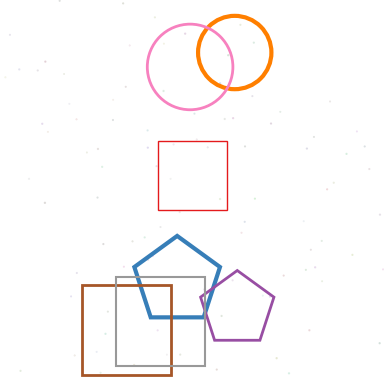[{"shape": "square", "thickness": 1, "radius": 0.45, "center": [0.5, 0.544]}, {"shape": "pentagon", "thickness": 3, "radius": 0.58, "center": [0.46, 0.27]}, {"shape": "pentagon", "thickness": 2, "radius": 0.5, "center": [0.616, 0.197]}, {"shape": "circle", "thickness": 3, "radius": 0.48, "center": [0.61, 0.864]}, {"shape": "square", "thickness": 2, "radius": 0.58, "center": [0.329, 0.142]}, {"shape": "circle", "thickness": 2, "radius": 0.56, "center": [0.494, 0.826]}, {"shape": "square", "thickness": 1.5, "radius": 0.58, "center": [0.417, 0.165]}]